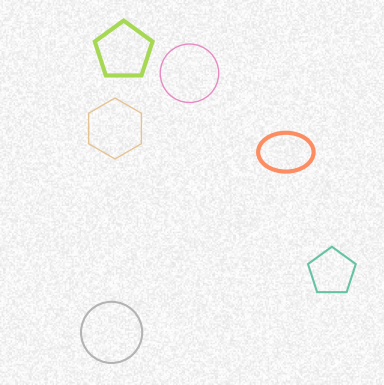[{"shape": "pentagon", "thickness": 1.5, "radius": 0.33, "center": [0.862, 0.294]}, {"shape": "oval", "thickness": 3, "radius": 0.36, "center": [0.743, 0.605]}, {"shape": "circle", "thickness": 1, "radius": 0.38, "center": [0.492, 0.81]}, {"shape": "pentagon", "thickness": 3, "radius": 0.39, "center": [0.321, 0.868]}, {"shape": "hexagon", "thickness": 1, "radius": 0.4, "center": [0.299, 0.666]}, {"shape": "circle", "thickness": 1.5, "radius": 0.4, "center": [0.29, 0.137]}]